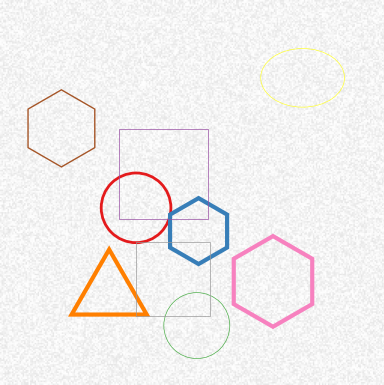[{"shape": "circle", "thickness": 2, "radius": 0.45, "center": [0.353, 0.46]}, {"shape": "hexagon", "thickness": 3, "radius": 0.43, "center": [0.516, 0.4]}, {"shape": "circle", "thickness": 0.5, "radius": 0.43, "center": [0.511, 0.154]}, {"shape": "square", "thickness": 0.5, "radius": 0.58, "center": [0.425, 0.547]}, {"shape": "triangle", "thickness": 3, "radius": 0.56, "center": [0.284, 0.239]}, {"shape": "oval", "thickness": 0.5, "radius": 0.54, "center": [0.786, 0.798]}, {"shape": "hexagon", "thickness": 1, "radius": 0.5, "center": [0.16, 0.667]}, {"shape": "hexagon", "thickness": 3, "radius": 0.59, "center": [0.709, 0.269]}, {"shape": "square", "thickness": 0.5, "radius": 0.48, "center": [0.449, 0.276]}]